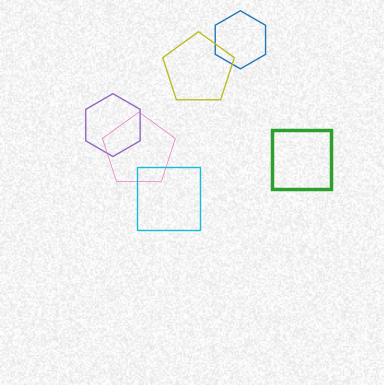[{"shape": "hexagon", "thickness": 1, "radius": 0.38, "center": [0.624, 0.897]}, {"shape": "square", "thickness": 2.5, "radius": 0.38, "center": [0.784, 0.585]}, {"shape": "hexagon", "thickness": 1, "radius": 0.41, "center": [0.293, 0.675]}, {"shape": "pentagon", "thickness": 0.5, "radius": 0.5, "center": [0.361, 0.609]}, {"shape": "pentagon", "thickness": 1, "radius": 0.49, "center": [0.516, 0.82]}, {"shape": "square", "thickness": 1, "radius": 0.41, "center": [0.438, 0.486]}]